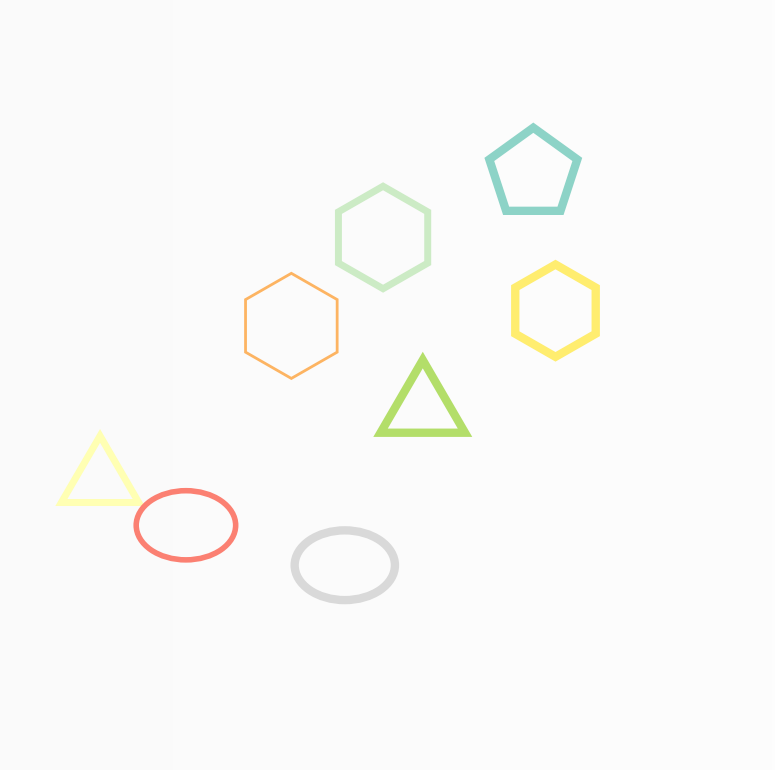[{"shape": "pentagon", "thickness": 3, "radius": 0.3, "center": [0.688, 0.774]}, {"shape": "triangle", "thickness": 2.5, "radius": 0.29, "center": [0.129, 0.376]}, {"shape": "oval", "thickness": 2, "radius": 0.32, "center": [0.24, 0.318]}, {"shape": "hexagon", "thickness": 1, "radius": 0.34, "center": [0.376, 0.577]}, {"shape": "triangle", "thickness": 3, "radius": 0.31, "center": [0.546, 0.469]}, {"shape": "oval", "thickness": 3, "radius": 0.32, "center": [0.445, 0.266]}, {"shape": "hexagon", "thickness": 2.5, "radius": 0.33, "center": [0.494, 0.692]}, {"shape": "hexagon", "thickness": 3, "radius": 0.3, "center": [0.717, 0.597]}]